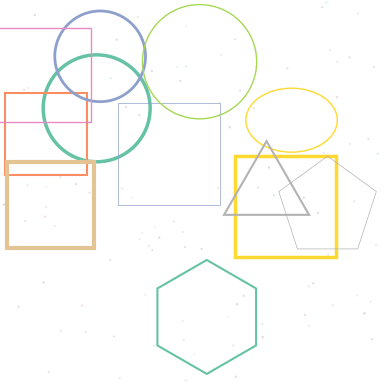[{"shape": "hexagon", "thickness": 1.5, "radius": 0.74, "center": [0.537, 0.177]}, {"shape": "circle", "thickness": 2.5, "radius": 0.69, "center": [0.251, 0.719]}, {"shape": "square", "thickness": 1.5, "radius": 0.53, "center": [0.119, 0.652]}, {"shape": "square", "thickness": 0.5, "radius": 0.66, "center": [0.439, 0.6]}, {"shape": "circle", "thickness": 2, "radius": 0.59, "center": [0.26, 0.854]}, {"shape": "square", "thickness": 1, "radius": 0.62, "center": [0.114, 0.805]}, {"shape": "circle", "thickness": 1, "radius": 0.74, "center": [0.518, 0.84]}, {"shape": "oval", "thickness": 1, "radius": 0.59, "center": [0.757, 0.688]}, {"shape": "square", "thickness": 2.5, "radius": 0.65, "center": [0.741, 0.463]}, {"shape": "square", "thickness": 3, "radius": 0.56, "center": [0.131, 0.468]}, {"shape": "pentagon", "thickness": 0.5, "radius": 0.67, "center": [0.851, 0.461]}, {"shape": "triangle", "thickness": 1.5, "radius": 0.64, "center": [0.692, 0.506]}]